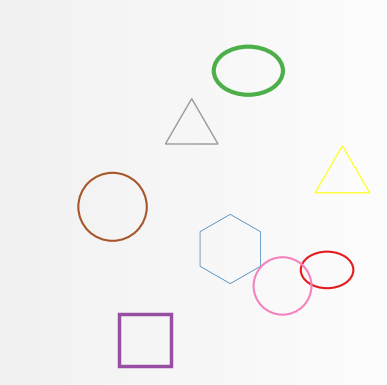[{"shape": "oval", "thickness": 1.5, "radius": 0.34, "center": [0.844, 0.299]}, {"shape": "hexagon", "thickness": 0.5, "radius": 0.45, "center": [0.594, 0.353]}, {"shape": "oval", "thickness": 3, "radius": 0.45, "center": [0.641, 0.816]}, {"shape": "square", "thickness": 2.5, "radius": 0.34, "center": [0.375, 0.117]}, {"shape": "triangle", "thickness": 1, "radius": 0.41, "center": [0.884, 0.54]}, {"shape": "circle", "thickness": 1.5, "radius": 0.44, "center": [0.29, 0.463]}, {"shape": "circle", "thickness": 1.5, "radius": 0.37, "center": [0.729, 0.257]}, {"shape": "triangle", "thickness": 1, "radius": 0.39, "center": [0.495, 0.665]}]